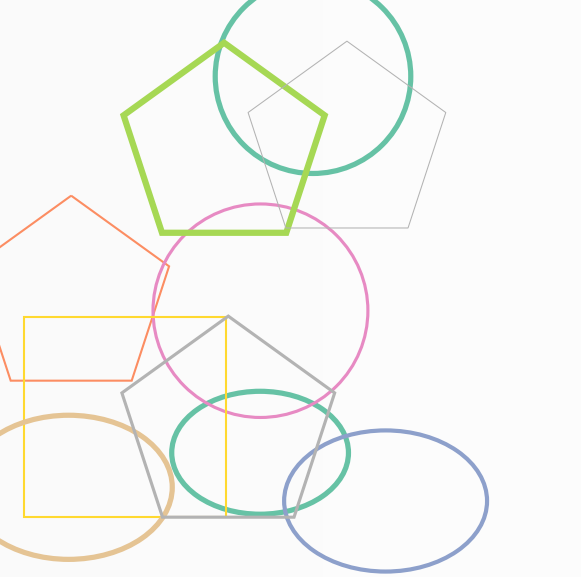[{"shape": "oval", "thickness": 2.5, "radius": 0.76, "center": [0.447, 0.215]}, {"shape": "circle", "thickness": 2.5, "radius": 0.84, "center": [0.538, 0.867]}, {"shape": "pentagon", "thickness": 1, "radius": 0.89, "center": [0.122, 0.483]}, {"shape": "oval", "thickness": 2, "radius": 0.87, "center": [0.663, 0.132]}, {"shape": "circle", "thickness": 1.5, "radius": 0.92, "center": [0.448, 0.461]}, {"shape": "pentagon", "thickness": 3, "radius": 0.91, "center": [0.386, 0.743]}, {"shape": "square", "thickness": 1, "radius": 0.87, "center": [0.215, 0.277]}, {"shape": "oval", "thickness": 2.5, "radius": 0.89, "center": [0.118, 0.155]}, {"shape": "pentagon", "thickness": 0.5, "radius": 0.89, "center": [0.597, 0.749]}, {"shape": "pentagon", "thickness": 1.5, "radius": 0.96, "center": [0.393, 0.259]}]